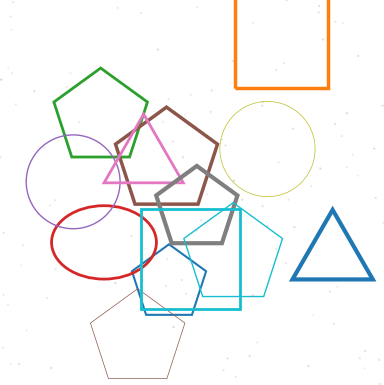[{"shape": "pentagon", "thickness": 1.5, "radius": 0.51, "center": [0.439, 0.264]}, {"shape": "triangle", "thickness": 3, "radius": 0.6, "center": [0.864, 0.334]}, {"shape": "square", "thickness": 2.5, "radius": 0.6, "center": [0.731, 0.891]}, {"shape": "pentagon", "thickness": 2, "radius": 0.64, "center": [0.261, 0.696]}, {"shape": "oval", "thickness": 2, "radius": 0.68, "center": [0.27, 0.37]}, {"shape": "circle", "thickness": 1, "radius": 0.61, "center": [0.19, 0.528]}, {"shape": "pentagon", "thickness": 0.5, "radius": 0.65, "center": [0.358, 0.121]}, {"shape": "pentagon", "thickness": 2.5, "radius": 0.7, "center": [0.432, 0.582]}, {"shape": "triangle", "thickness": 2, "radius": 0.59, "center": [0.373, 0.585]}, {"shape": "pentagon", "thickness": 3, "radius": 0.55, "center": [0.511, 0.458]}, {"shape": "circle", "thickness": 0.5, "radius": 0.62, "center": [0.695, 0.613]}, {"shape": "square", "thickness": 2, "radius": 0.65, "center": [0.495, 0.327]}, {"shape": "pentagon", "thickness": 1, "radius": 0.67, "center": [0.606, 0.339]}]